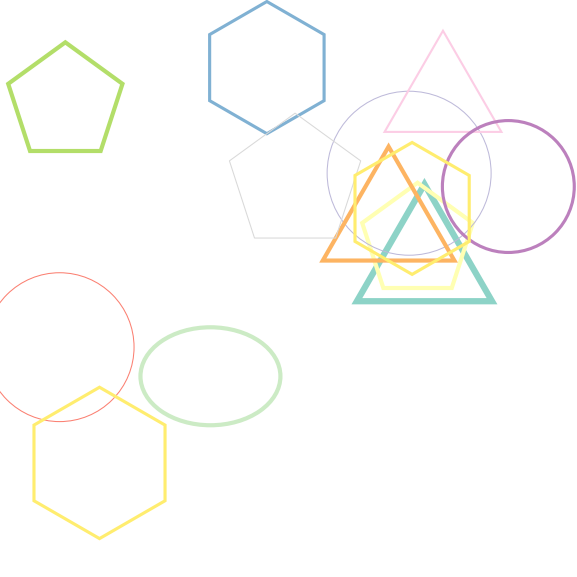[{"shape": "triangle", "thickness": 3, "radius": 0.68, "center": [0.735, 0.545]}, {"shape": "pentagon", "thickness": 2, "radius": 0.5, "center": [0.723, 0.582]}, {"shape": "circle", "thickness": 0.5, "radius": 0.71, "center": [0.708, 0.699]}, {"shape": "circle", "thickness": 0.5, "radius": 0.64, "center": [0.103, 0.398]}, {"shape": "hexagon", "thickness": 1.5, "radius": 0.57, "center": [0.462, 0.882]}, {"shape": "triangle", "thickness": 2, "radius": 0.66, "center": [0.673, 0.614]}, {"shape": "pentagon", "thickness": 2, "radius": 0.52, "center": [0.113, 0.822]}, {"shape": "triangle", "thickness": 1, "radius": 0.58, "center": [0.767, 0.829]}, {"shape": "pentagon", "thickness": 0.5, "radius": 0.6, "center": [0.511, 0.684]}, {"shape": "circle", "thickness": 1.5, "radius": 0.57, "center": [0.88, 0.676]}, {"shape": "oval", "thickness": 2, "radius": 0.61, "center": [0.364, 0.348]}, {"shape": "hexagon", "thickness": 1.5, "radius": 0.57, "center": [0.714, 0.638]}, {"shape": "hexagon", "thickness": 1.5, "radius": 0.66, "center": [0.172, 0.198]}]